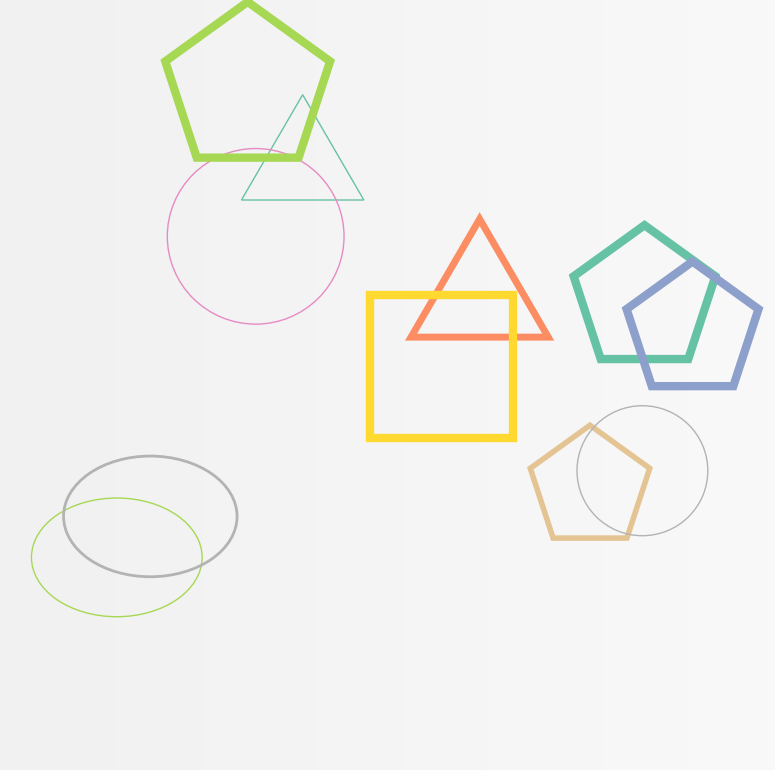[{"shape": "pentagon", "thickness": 3, "radius": 0.48, "center": [0.832, 0.611]}, {"shape": "triangle", "thickness": 0.5, "radius": 0.46, "center": [0.391, 0.786]}, {"shape": "triangle", "thickness": 2.5, "radius": 0.51, "center": [0.619, 0.613]}, {"shape": "pentagon", "thickness": 3, "radius": 0.45, "center": [0.894, 0.571]}, {"shape": "circle", "thickness": 0.5, "radius": 0.57, "center": [0.33, 0.693]}, {"shape": "pentagon", "thickness": 3, "radius": 0.56, "center": [0.32, 0.886]}, {"shape": "oval", "thickness": 0.5, "radius": 0.55, "center": [0.151, 0.276]}, {"shape": "square", "thickness": 3, "radius": 0.46, "center": [0.57, 0.524]}, {"shape": "pentagon", "thickness": 2, "radius": 0.41, "center": [0.761, 0.367]}, {"shape": "oval", "thickness": 1, "radius": 0.56, "center": [0.194, 0.329]}, {"shape": "circle", "thickness": 0.5, "radius": 0.42, "center": [0.829, 0.389]}]